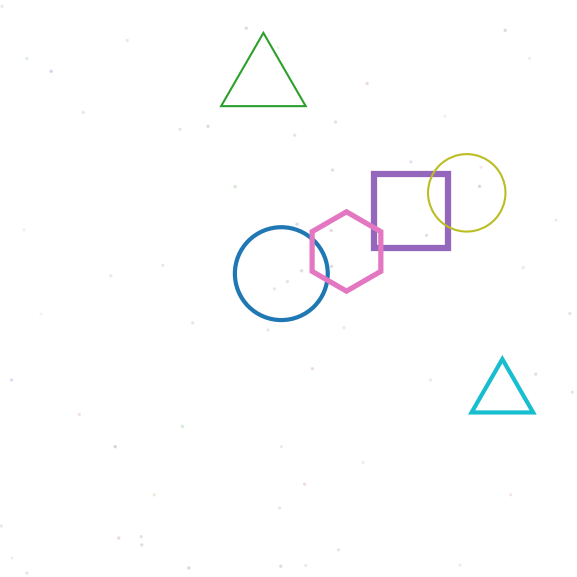[{"shape": "circle", "thickness": 2, "radius": 0.4, "center": [0.487, 0.525]}, {"shape": "triangle", "thickness": 1, "radius": 0.42, "center": [0.456, 0.858]}, {"shape": "square", "thickness": 3, "radius": 0.32, "center": [0.712, 0.634]}, {"shape": "hexagon", "thickness": 2.5, "radius": 0.34, "center": [0.6, 0.564]}, {"shape": "circle", "thickness": 1, "radius": 0.34, "center": [0.808, 0.665]}, {"shape": "triangle", "thickness": 2, "radius": 0.31, "center": [0.87, 0.316]}]